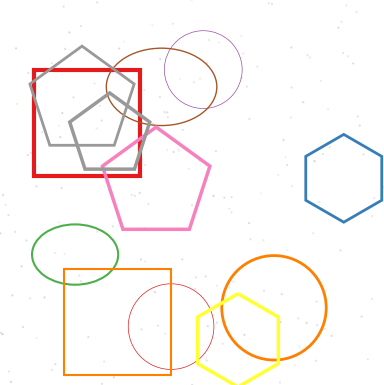[{"shape": "square", "thickness": 3, "radius": 0.69, "center": [0.227, 0.679]}, {"shape": "circle", "thickness": 0.5, "radius": 0.56, "center": [0.444, 0.152]}, {"shape": "hexagon", "thickness": 2, "radius": 0.57, "center": [0.893, 0.537]}, {"shape": "oval", "thickness": 1.5, "radius": 0.56, "center": [0.195, 0.339]}, {"shape": "circle", "thickness": 0.5, "radius": 0.51, "center": [0.528, 0.819]}, {"shape": "circle", "thickness": 2, "radius": 0.68, "center": [0.712, 0.201]}, {"shape": "square", "thickness": 1.5, "radius": 0.69, "center": [0.305, 0.164]}, {"shape": "hexagon", "thickness": 2.5, "radius": 0.61, "center": [0.618, 0.116]}, {"shape": "oval", "thickness": 1, "radius": 0.72, "center": [0.42, 0.774]}, {"shape": "pentagon", "thickness": 2.5, "radius": 0.73, "center": [0.406, 0.523]}, {"shape": "pentagon", "thickness": 2.5, "radius": 0.55, "center": [0.285, 0.649]}, {"shape": "pentagon", "thickness": 2, "radius": 0.71, "center": [0.213, 0.738]}]